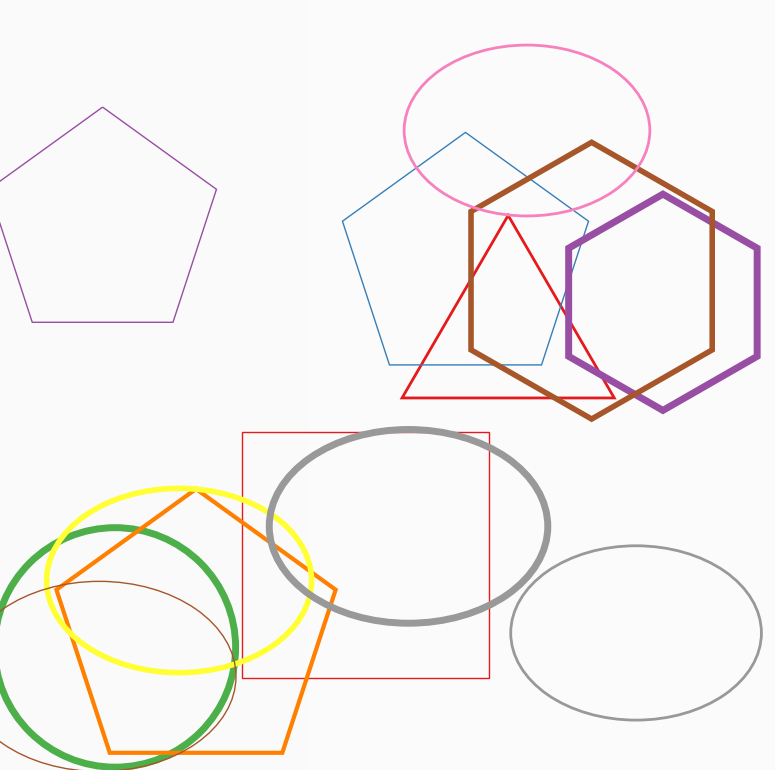[{"shape": "triangle", "thickness": 1, "radius": 0.79, "center": [0.656, 0.562]}, {"shape": "square", "thickness": 0.5, "radius": 0.8, "center": [0.472, 0.279]}, {"shape": "pentagon", "thickness": 0.5, "radius": 0.83, "center": [0.601, 0.661]}, {"shape": "circle", "thickness": 2.5, "radius": 0.78, "center": [0.149, 0.159]}, {"shape": "pentagon", "thickness": 0.5, "radius": 0.77, "center": [0.132, 0.706]}, {"shape": "hexagon", "thickness": 2.5, "radius": 0.7, "center": [0.855, 0.607]}, {"shape": "pentagon", "thickness": 1.5, "radius": 0.95, "center": [0.253, 0.176]}, {"shape": "oval", "thickness": 2, "radius": 0.85, "center": [0.231, 0.246]}, {"shape": "oval", "thickness": 0.5, "radius": 0.88, "center": [0.128, 0.122]}, {"shape": "hexagon", "thickness": 2, "radius": 0.9, "center": [0.763, 0.635]}, {"shape": "oval", "thickness": 1, "radius": 0.79, "center": [0.68, 0.831]}, {"shape": "oval", "thickness": 2.5, "radius": 0.9, "center": [0.527, 0.316]}, {"shape": "oval", "thickness": 1, "radius": 0.81, "center": [0.821, 0.178]}]